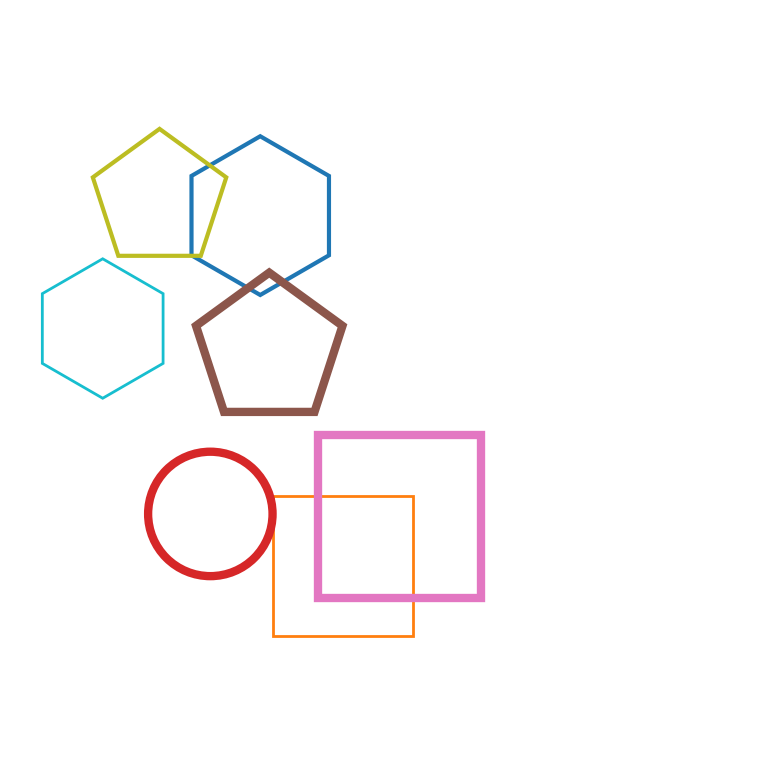[{"shape": "hexagon", "thickness": 1.5, "radius": 0.52, "center": [0.338, 0.72]}, {"shape": "square", "thickness": 1, "radius": 0.45, "center": [0.446, 0.264]}, {"shape": "circle", "thickness": 3, "radius": 0.4, "center": [0.273, 0.333]}, {"shape": "pentagon", "thickness": 3, "radius": 0.5, "center": [0.35, 0.546]}, {"shape": "square", "thickness": 3, "radius": 0.53, "center": [0.519, 0.33]}, {"shape": "pentagon", "thickness": 1.5, "radius": 0.46, "center": [0.207, 0.741]}, {"shape": "hexagon", "thickness": 1, "radius": 0.45, "center": [0.133, 0.573]}]